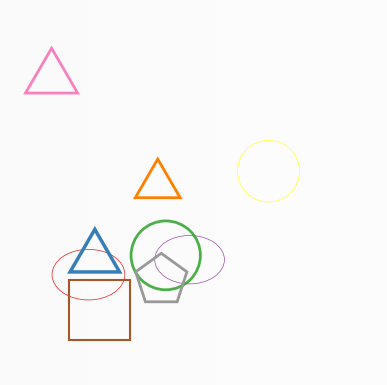[{"shape": "oval", "thickness": 0.5, "radius": 0.47, "center": [0.228, 0.287]}, {"shape": "triangle", "thickness": 2.5, "radius": 0.37, "center": [0.245, 0.331]}, {"shape": "circle", "thickness": 2, "radius": 0.45, "center": [0.428, 0.337]}, {"shape": "oval", "thickness": 0.5, "radius": 0.45, "center": [0.489, 0.325]}, {"shape": "triangle", "thickness": 2, "radius": 0.33, "center": [0.407, 0.52]}, {"shape": "circle", "thickness": 0.5, "radius": 0.4, "center": [0.693, 0.555]}, {"shape": "square", "thickness": 1.5, "radius": 0.39, "center": [0.257, 0.196]}, {"shape": "triangle", "thickness": 2, "radius": 0.39, "center": [0.133, 0.797]}, {"shape": "pentagon", "thickness": 2, "radius": 0.35, "center": [0.416, 0.272]}]